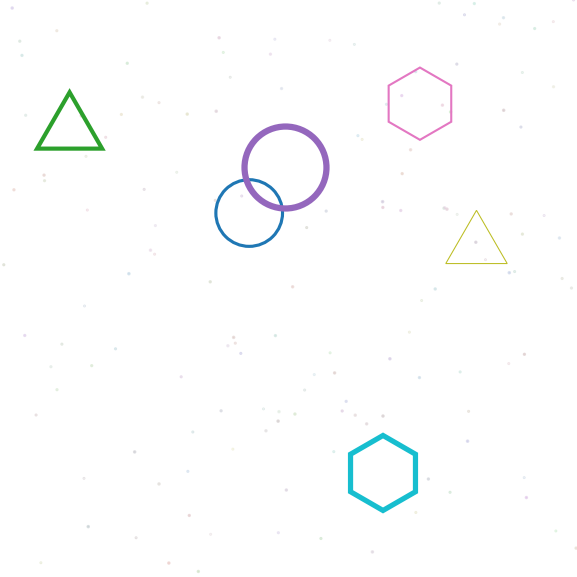[{"shape": "circle", "thickness": 1.5, "radius": 0.29, "center": [0.432, 0.63]}, {"shape": "triangle", "thickness": 2, "radius": 0.33, "center": [0.121, 0.774]}, {"shape": "circle", "thickness": 3, "radius": 0.35, "center": [0.494, 0.709]}, {"shape": "hexagon", "thickness": 1, "radius": 0.31, "center": [0.727, 0.82]}, {"shape": "triangle", "thickness": 0.5, "radius": 0.31, "center": [0.825, 0.573]}, {"shape": "hexagon", "thickness": 2.5, "radius": 0.32, "center": [0.663, 0.18]}]